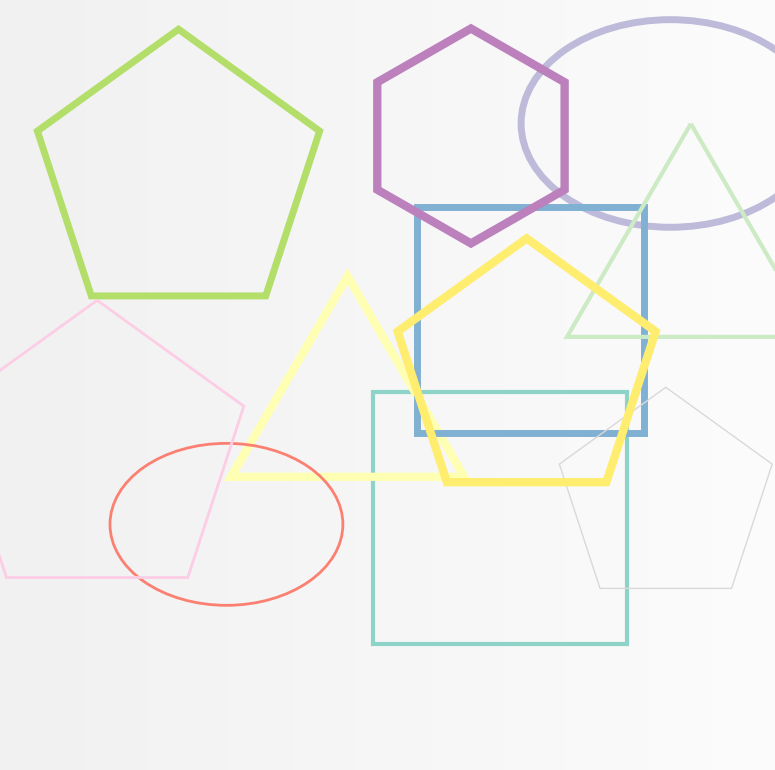[{"shape": "square", "thickness": 1.5, "radius": 0.82, "center": [0.645, 0.327]}, {"shape": "triangle", "thickness": 3, "radius": 0.87, "center": [0.449, 0.468]}, {"shape": "oval", "thickness": 2.5, "radius": 0.96, "center": [0.865, 0.84]}, {"shape": "oval", "thickness": 1, "radius": 0.75, "center": [0.292, 0.319]}, {"shape": "square", "thickness": 2.5, "radius": 0.73, "center": [0.684, 0.585]}, {"shape": "pentagon", "thickness": 2.5, "radius": 0.96, "center": [0.23, 0.771]}, {"shape": "pentagon", "thickness": 1, "radius": 1.0, "center": [0.125, 0.411]}, {"shape": "pentagon", "thickness": 0.5, "radius": 0.72, "center": [0.859, 0.353]}, {"shape": "hexagon", "thickness": 3, "radius": 0.7, "center": [0.608, 0.823]}, {"shape": "triangle", "thickness": 1.5, "radius": 0.92, "center": [0.891, 0.655]}, {"shape": "pentagon", "thickness": 3, "radius": 0.88, "center": [0.68, 0.515]}]